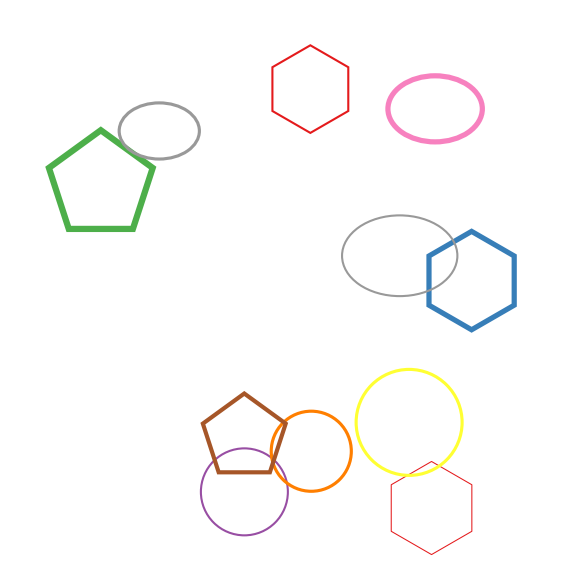[{"shape": "hexagon", "thickness": 0.5, "radius": 0.4, "center": [0.747, 0.119]}, {"shape": "hexagon", "thickness": 1, "radius": 0.38, "center": [0.537, 0.845]}, {"shape": "hexagon", "thickness": 2.5, "radius": 0.43, "center": [0.817, 0.513]}, {"shape": "pentagon", "thickness": 3, "radius": 0.47, "center": [0.175, 0.679]}, {"shape": "circle", "thickness": 1, "radius": 0.38, "center": [0.423, 0.147]}, {"shape": "circle", "thickness": 1.5, "radius": 0.35, "center": [0.539, 0.218]}, {"shape": "circle", "thickness": 1.5, "radius": 0.46, "center": [0.708, 0.268]}, {"shape": "pentagon", "thickness": 2, "radius": 0.38, "center": [0.423, 0.242]}, {"shape": "oval", "thickness": 2.5, "radius": 0.41, "center": [0.753, 0.811]}, {"shape": "oval", "thickness": 1, "radius": 0.5, "center": [0.692, 0.556]}, {"shape": "oval", "thickness": 1.5, "radius": 0.35, "center": [0.276, 0.772]}]